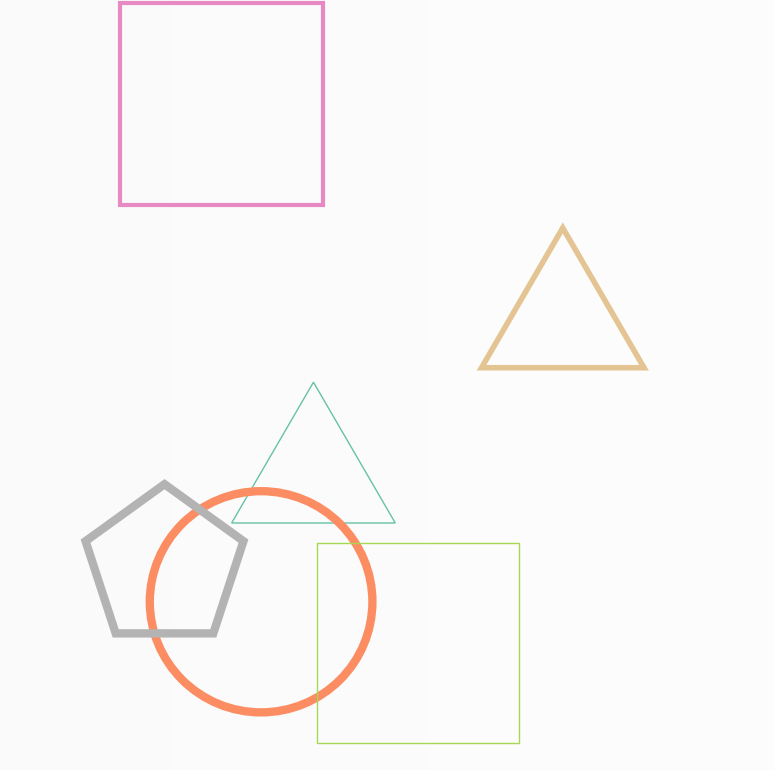[{"shape": "triangle", "thickness": 0.5, "radius": 0.61, "center": [0.404, 0.382]}, {"shape": "circle", "thickness": 3, "radius": 0.72, "center": [0.337, 0.218]}, {"shape": "square", "thickness": 1.5, "radius": 0.66, "center": [0.286, 0.865]}, {"shape": "square", "thickness": 0.5, "radius": 0.65, "center": [0.539, 0.165]}, {"shape": "triangle", "thickness": 2, "radius": 0.61, "center": [0.726, 0.583]}, {"shape": "pentagon", "thickness": 3, "radius": 0.54, "center": [0.212, 0.264]}]